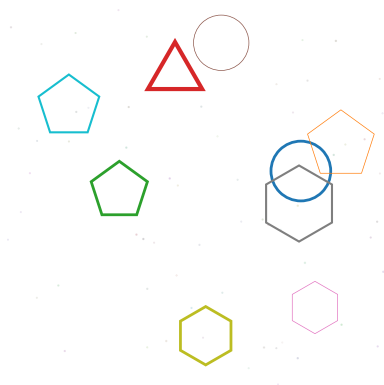[{"shape": "circle", "thickness": 2, "radius": 0.39, "center": [0.781, 0.556]}, {"shape": "pentagon", "thickness": 0.5, "radius": 0.46, "center": [0.885, 0.624]}, {"shape": "pentagon", "thickness": 2, "radius": 0.38, "center": [0.31, 0.504]}, {"shape": "triangle", "thickness": 3, "radius": 0.41, "center": [0.455, 0.809]}, {"shape": "circle", "thickness": 0.5, "radius": 0.36, "center": [0.575, 0.889]}, {"shape": "hexagon", "thickness": 0.5, "radius": 0.34, "center": [0.818, 0.201]}, {"shape": "hexagon", "thickness": 1.5, "radius": 0.49, "center": [0.777, 0.471]}, {"shape": "hexagon", "thickness": 2, "radius": 0.38, "center": [0.534, 0.128]}, {"shape": "pentagon", "thickness": 1.5, "radius": 0.41, "center": [0.179, 0.723]}]